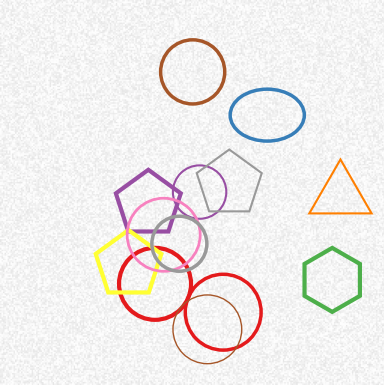[{"shape": "circle", "thickness": 2.5, "radius": 0.49, "center": [0.58, 0.189]}, {"shape": "circle", "thickness": 3, "radius": 0.47, "center": [0.403, 0.263]}, {"shape": "oval", "thickness": 2.5, "radius": 0.48, "center": [0.694, 0.701]}, {"shape": "hexagon", "thickness": 3, "radius": 0.42, "center": [0.863, 0.273]}, {"shape": "circle", "thickness": 1.5, "radius": 0.35, "center": [0.518, 0.501]}, {"shape": "pentagon", "thickness": 3, "radius": 0.44, "center": [0.385, 0.47]}, {"shape": "triangle", "thickness": 1.5, "radius": 0.47, "center": [0.884, 0.492]}, {"shape": "pentagon", "thickness": 3, "radius": 0.45, "center": [0.334, 0.313]}, {"shape": "circle", "thickness": 1, "radius": 0.45, "center": [0.539, 0.145]}, {"shape": "circle", "thickness": 2.5, "radius": 0.42, "center": [0.5, 0.813]}, {"shape": "circle", "thickness": 2, "radius": 0.47, "center": [0.425, 0.39]}, {"shape": "circle", "thickness": 2.5, "radius": 0.36, "center": [0.466, 0.367]}, {"shape": "pentagon", "thickness": 1.5, "radius": 0.44, "center": [0.595, 0.523]}]